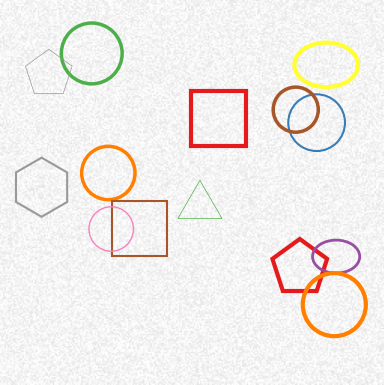[{"shape": "pentagon", "thickness": 3, "radius": 0.37, "center": [0.779, 0.305]}, {"shape": "square", "thickness": 3, "radius": 0.36, "center": [0.566, 0.692]}, {"shape": "circle", "thickness": 1.5, "radius": 0.37, "center": [0.822, 0.681]}, {"shape": "triangle", "thickness": 0.5, "radius": 0.33, "center": [0.519, 0.465]}, {"shape": "circle", "thickness": 2.5, "radius": 0.4, "center": [0.238, 0.861]}, {"shape": "oval", "thickness": 2, "radius": 0.31, "center": [0.873, 0.333]}, {"shape": "circle", "thickness": 2.5, "radius": 0.35, "center": [0.281, 0.551]}, {"shape": "circle", "thickness": 3, "radius": 0.41, "center": [0.868, 0.209]}, {"shape": "oval", "thickness": 3, "radius": 0.41, "center": [0.847, 0.832]}, {"shape": "square", "thickness": 1.5, "radius": 0.36, "center": [0.362, 0.406]}, {"shape": "circle", "thickness": 2.5, "radius": 0.29, "center": [0.768, 0.715]}, {"shape": "circle", "thickness": 1, "radius": 0.29, "center": [0.289, 0.405]}, {"shape": "hexagon", "thickness": 1.5, "radius": 0.38, "center": [0.108, 0.514]}, {"shape": "pentagon", "thickness": 0.5, "radius": 0.32, "center": [0.127, 0.808]}]